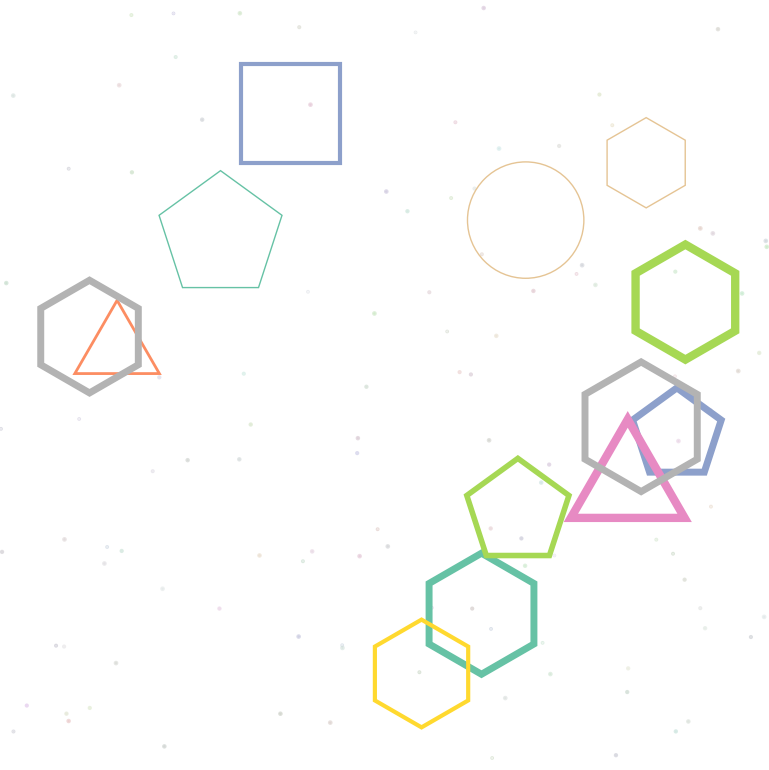[{"shape": "pentagon", "thickness": 0.5, "radius": 0.42, "center": [0.286, 0.694]}, {"shape": "hexagon", "thickness": 2.5, "radius": 0.39, "center": [0.625, 0.203]}, {"shape": "triangle", "thickness": 1, "radius": 0.32, "center": [0.152, 0.547]}, {"shape": "pentagon", "thickness": 2.5, "radius": 0.3, "center": [0.879, 0.436]}, {"shape": "square", "thickness": 1.5, "radius": 0.32, "center": [0.377, 0.852]}, {"shape": "triangle", "thickness": 3, "radius": 0.43, "center": [0.815, 0.37]}, {"shape": "hexagon", "thickness": 3, "radius": 0.37, "center": [0.89, 0.608]}, {"shape": "pentagon", "thickness": 2, "radius": 0.35, "center": [0.673, 0.335]}, {"shape": "hexagon", "thickness": 1.5, "radius": 0.35, "center": [0.547, 0.125]}, {"shape": "hexagon", "thickness": 0.5, "radius": 0.29, "center": [0.839, 0.789]}, {"shape": "circle", "thickness": 0.5, "radius": 0.38, "center": [0.683, 0.714]}, {"shape": "hexagon", "thickness": 2.5, "radius": 0.42, "center": [0.833, 0.446]}, {"shape": "hexagon", "thickness": 2.5, "radius": 0.37, "center": [0.116, 0.563]}]